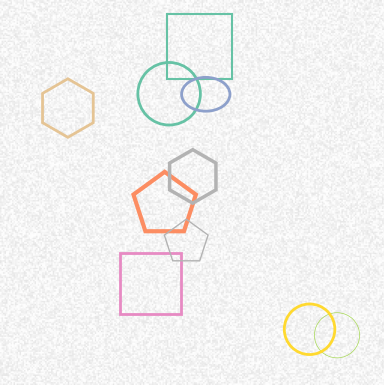[{"shape": "circle", "thickness": 2, "radius": 0.41, "center": [0.439, 0.756]}, {"shape": "square", "thickness": 1.5, "radius": 0.42, "center": [0.518, 0.879]}, {"shape": "pentagon", "thickness": 3, "radius": 0.43, "center": [0.428, 0.468]}, {"shape": "oval", "thickness": 2, "radius": 0.31, "center": [0.534, 0.755]}, {"shape": "square", "thickness": 2, "radius": 0.4, "center": [0.391, 0.264]}, {"shape": "circle", "thickness": 0.5, "radius": 0.29, "center": [0.875, 0.129]}, {"shape": "circle", "thickness": 2, "radius": 0.33, "center": [0.804, 0.145]}, {"shape": "hexagon", "thickness": 2, "radius": 0.38, "center": [0.176, 0.719]}, {"shape": "pentagon", "thickness": 1, "radius": 0.3, "center": [0.484, 0.371]}, {"shape": "hexagon", "thickness": 2.5, "radius": 0.35, "center": [0.501, 0.542]}]